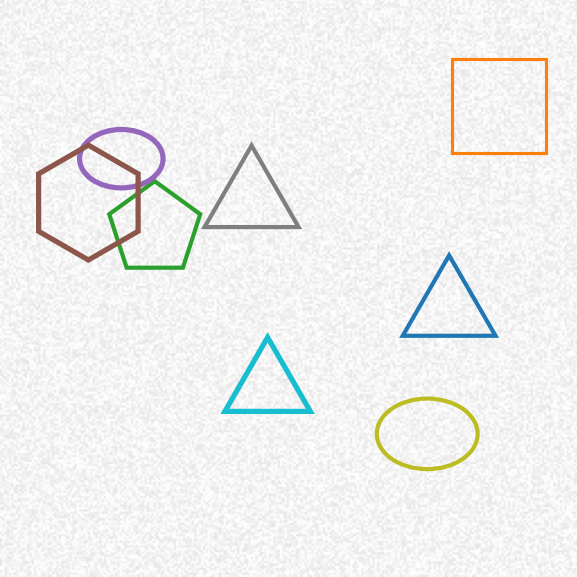[{"shape": "triangle", "thickness": 2, "radius": 0.46, "center": [0.778, 0.464]}, {"shape": "square", "thickness": 1.5, "radius": 0.41, "center": [0.865, 0.815]}, {"shape": "pentagon", "thickness": 2, "radius": 0.41, "center": [0.268, 0.603]}, {"shape": "oval", "thickness": 2.5, "radius": 0.36, "center": [0.21, 0.724]}, {"shape": "hexagon", "thickness": 2.5, "radius": 0.5, "center": [0.153, 0.648]}, {"shape": "triangle", "thickness": 2, "radius": 0.47, "center": [0.436, 0.653]}, {"shape": "oval", "thickness": 2, "radius": 0.44, "center": [0.74, 0.248]}, {"shape": "triangle", "thickness": 2.5, "radius": 0.43, "center": [0.463, 0.329]}]